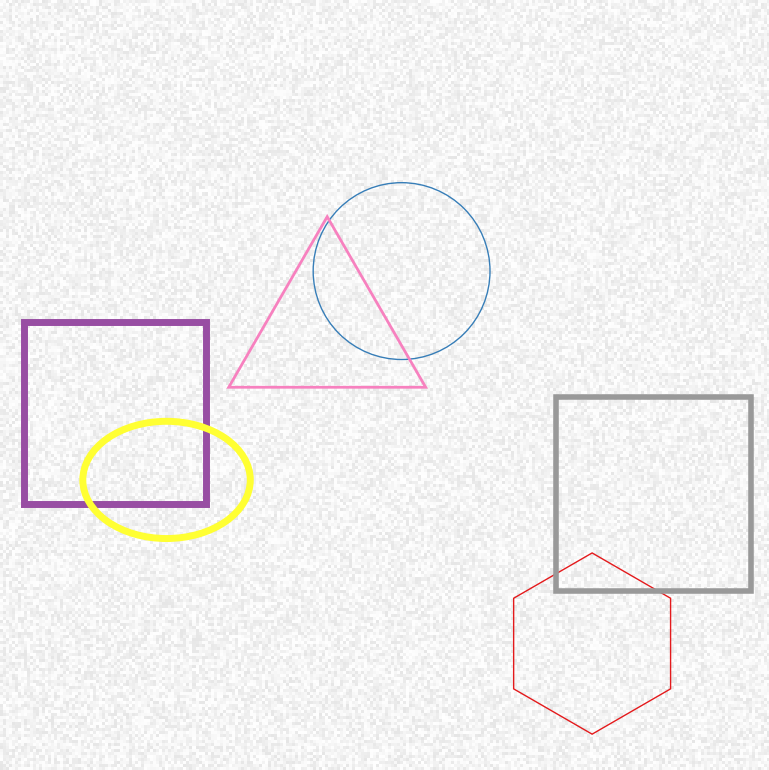[{"shape": "hexagon", "thickness": 0.5, "radius": 0.59, "center": [0.769, 0.164]}, {"shape": "circle", "thickness": 0.5, "radius": 0.57, "center": [0.522, 0.648]}, {"shape": "square", "thickness": 2.5, "radius": 0.59, "center": [0.149, 0.464]}, {"shape": "oval", "thickness": 2.5, "radius": 0.54, "center": [0.216, 0.377]}, {"shape": "triangle", "thickness": 1, "radius": 0.74, "center": [0.425, 0.571]}, {"shape": "square", "thickness": 2, "radius": 0.63, "center": [0.849, 0.359]}]